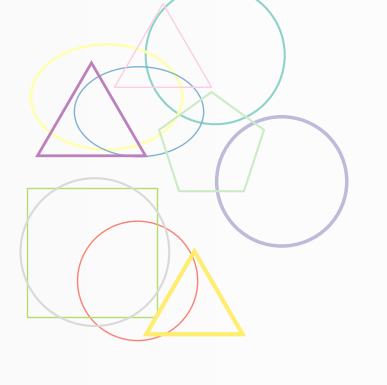[{"shape": "circle", "thickness": 1.5, "radius": 0.9, "center": [0.555, 0.857]}, {"shape": "oval", "thickness": 2, "radius": 0.98, "center": [0.275, 0.748]}, {"shape": "circle", "thickness": 2.5, "radius": 0.84, "center": [0.727, 0.529]}, {"shape": "circle", "thickness": 1, "radius": 0.78, "center": [0.355, 0.27]}, {"shape": "oval", "thickness": 1, "radius": 0.83, "center": [0.359, 0.71]}, {"shape": "square", "thickness": 1, "radius": 0.84, "center": [0.238, 0.344]}, {"shape": "triangle", "thickness": 1, "radius": 0.72, "center": [0.421, 0.846]}, {"shape": "circle", "thickness": 1.5, "radius": 0.96, "center": [0.245, 0.345]}, {"shape": "triangle", "thickness": 2, "radius": 0.8, "center": [0.236, 0.676]}, {"shape": "pentagon", "thickness": 1.5, "radius": 0.71, "center": [0.546, 0.619]}, {"shape": "triangle", "thickness": 3, "radius": 0.72, "center": [0.502, 0.204]}]